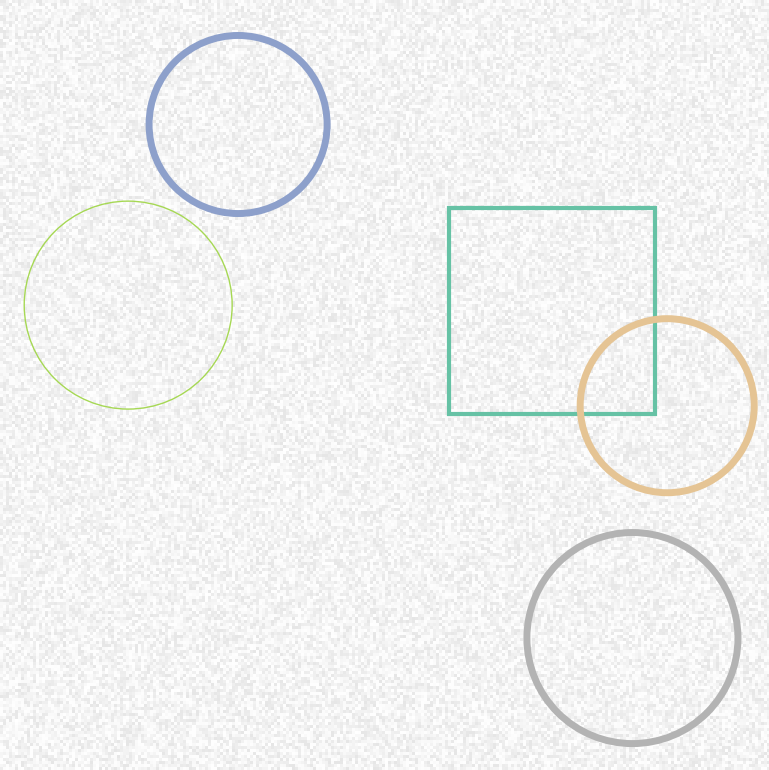[{"shape": "square", "thickness": 1.5, "radius": 0.67, "center": [0.717, 0.596]}, {"shape": "circle", "thickness": 2.5, "radius": 0.58, "center": [0.309, 0.838]}, {"shape": "circle", "thickness": 0.5, "radius": 0.68, "center": [0.166, 0.604]}, {"shape": "circle", "thickness": 2.5, "radius": 0.57, "center": [0.867, 0.473]}, {"shape": "circle", "thickness": 2.5, "radius": 0.69, "center": [0.821, 0.171]}]